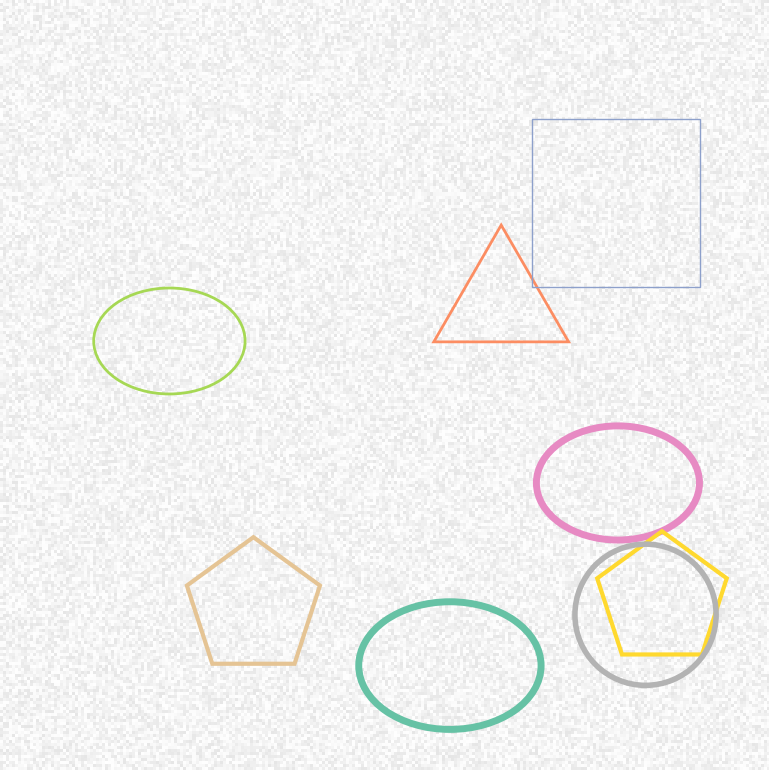[{"shape": "oval", "thickness": 2.5, "radius": 0.59, "center": [0.584, 0.136]}, {"shape": "triangle", "thickness": 1, "radius": 0.51, "center": [0.651, 0.607]}, {"shape": "square", "thickness": 0.5, "radius": 0.55, "center": [0.8, 0.736]}, {"shape": "oval", "thickness": 2.5, "radius": 0.53, "center": [0.803, 0.373]}, {"shape": "oval", "thickness": 1, "radius": 0.49, "center": [0.22, 0.557]}, {"shape": "pentagon", "thickness": 1.5, "radius": 0.44, "center": [0.86, 0.222]}, {"shape": "pentagon", "thickness": 1.5, "radius": 0.45, "center": [0.329, 0.211]}, {"shape": "circle", "thickness": 2, "radius": 0.46, "center": [0.838, 0.202]}]